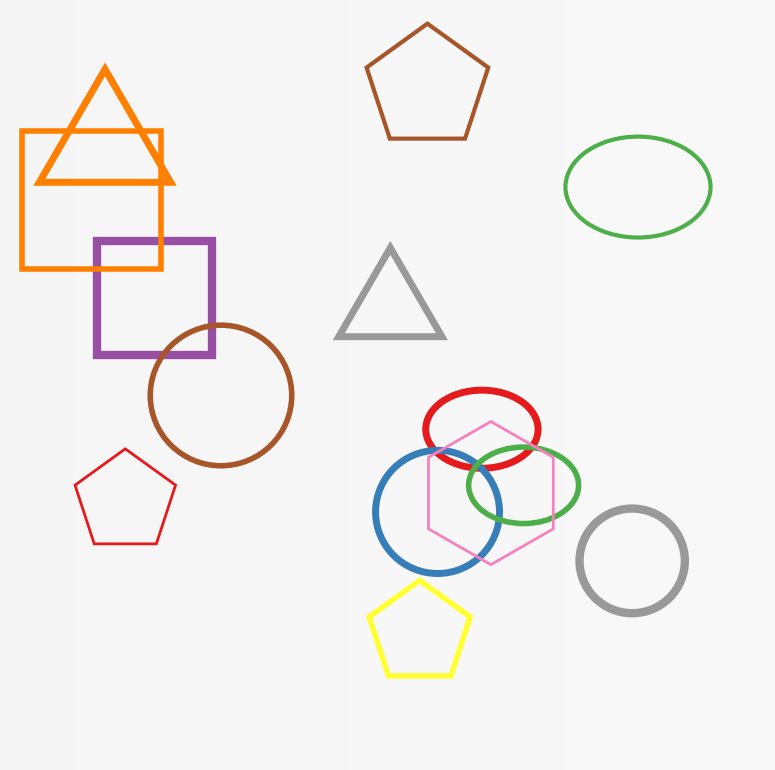[{"shape": "oval", "thickness": 2.5, "radius": 0.36, "center": [0.622, 0.443]}, {"shape": "pentagon", "thickness": 1, "radius": 0.34, "center": [0.162, 0.349]}, {"shape": "circle", "thickness": 2.5, "radius": 0.4, "center": [0.565, 0.335]}, {"shape": "oval", "thickness": 1.5, "radius": 0.47, "center": [0.823, 0.757]}, {"shape": "oval", "thickness": 2, "radius": 0.35, "center": [0.676, 0.37]}, {"shape": "square", "thickness": 3, "radius": 0.37, "center": [0.2, 0.613]}, {"shape": "square", "thickness": 2, "radius": 0.45, "center": [0.118, 0.74]}, {"shape": "triangle", "thickness": 2.5, "radius": 0.49, "center": [0.135, 0.812]}, {"shape": "pentagon", "thickness": 2, "radius": 0.34, "center": [0.541, 0.178]}, {"shape": "circle", "thickness": 2, "radius": 0.46, "center": [0.285, 0.486]}, {"shape": "pentagon", "thickness": 1.5, "radius": 0.41, "center": [0.552, 0.887]}, {"shape": "hexagon", "thickness": 1, "radius": 0.46, "center": [0.633, 0.36]}, {"shape": "circle", "thickness": 3, "radius": 0.34, "center": [0.816, 0.272]}, {"shape": "triangle", "thickness": 2.5, "radius": 0.38, "center": [0.504, 0.601]}]